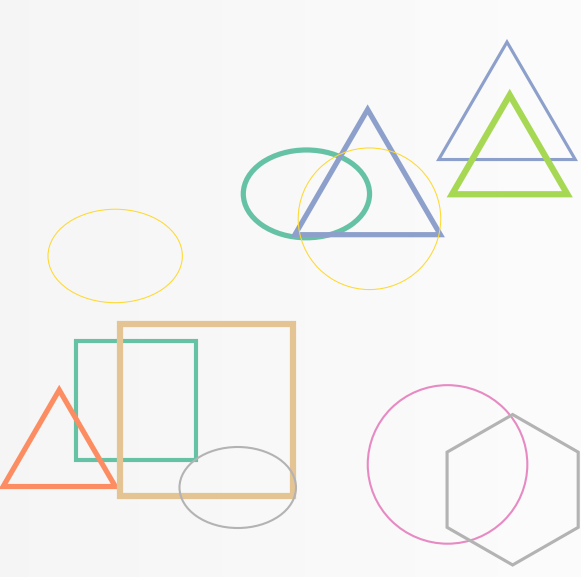[{"shape": "square", "thickness": 2, "radius": 0.52, "center": [0.234, 0.306]}, {"shape": "oval", "thickness": 2.5, "radius": 0.54, "center": [0.527, 0.663]}, {"shape": "triangle", "thickness": 2.5, "radius": 0.56, "center": [0.102, 0.212]}, {"shape": "triangle", "thickness": 1.5, "radius": 0.68, "center": [0.872, 0.791]}, {"shape": "triangle", "thickness": 2.5, "radius": 0.72, "center": [0.632, 0.665]}, {"shape": "circle", "thickness": 1, "radius": 0.69, "center": [0.77, 0.195]}, {"shape": "triangle", "thickness": 3, "radius": 0.57, "center": [0.877, 0.72]}, {"shape": "oval", "thickness": 0.5, "radius": 0.58, "center": [0.198, 0.556]}, {"shape": "circle", "thickness": 0.5, "radius": 0.61, "center": [0.636, 0.62]}, {"shape": "square", "thickness": 3, "radius": 0.74, "center": [0.355, 0.289]}, {"shape": "oval", "thickness": 1, "radius": 0.5, "center": [0.409, 0.155]}, {"shape": "hexagon", "thickness": 1.5, "radius": 0.65, "center": [0.882, 0.151]}]